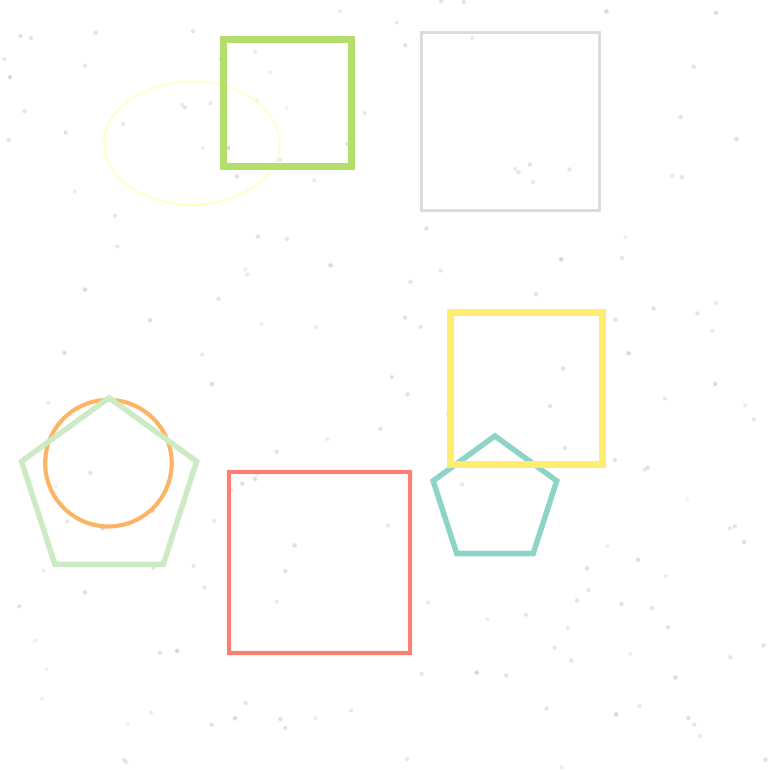[{"shape": "pentagon", "thickness": 2, "radius": 0.42, "center": [0.643, 0.349]}, {"shape": "oval", "thickness": 0.5, "radius": 0.57, "center": [0.249, 0.814]}, {"shape": "square", "thickness": 1.5, "radius": 0.59, "center": [0.414, 0.269]}, {"shape": "circle", "thickness": 1.5, "radius": 0.41, "center": [0.141, 0.398]}, {"shape": "square", "thickness": 2.5, "radius": 0.41, "center": [0.373, 0.867]}, {"shape": "square", "thickness": 1, "radius": 0.58, "center": [0.662, 0.842]}, {"shape": "pentagon", "thickness": 2, "radius": 0.6, "center": [0.142, 0.364]}, {"shape": "square", "thickness": 2.5, "radius": 0.5, "center": [0.683, 0.496]}]